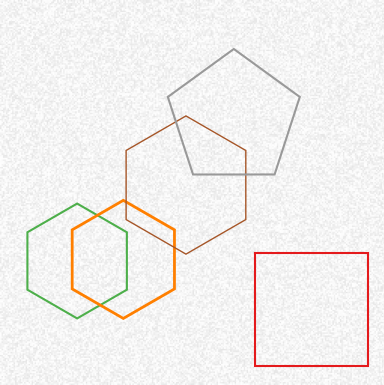[{"shape": "square", "thickness": 1.5, "radius": 0.73, "center": [0.809, 0.197]}, {"shape": "hexagon", "thickness": 1.5, "radius": 0.75, "center": [0.2, 0.322]}, {"shape": "hexagon", "thickness": 2, "radius": 0.77, "center": [0.32, 0.326]}, {"shape": "hexagon", "thickness": 1, "radius": 0.9, "center": [0.483, 0.519]}, {"shape": "pentagon", "thickness": 1.5, "radius": 0.9, "center": [0.607, 0.693]}]